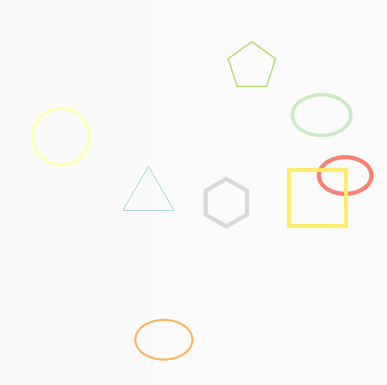[{"shape": "triangle", "thickness": 0.5, "radius": 0.38, "center": [0.383, 0.492]}, {"shape": "circle", "thickness": 2, "radius": 0.37, "center": [0.158, 0.645]}, {"shape": "oval", "thickness": 3, "radius": 0.34, "center": [0.891, 0.544]}, {"shape": "oval", "thickness": 1.5, "radius": 0.37, "center": [0.423, 0.118]}, {"shape": "pentagon", "thickness": 1, "radius": 0.32, "center": [0.65, 0.827]}, {"shape": "hexagon", "thickness": 3, "radius": 0.31, "center": [0.584, 0.474]}, {"shape": "oval", "thickness": 2.5, "radius": 0.38, "center": [0.83, 0.701]}, {"shape": "square", "thickness": 3, "radius": 0.37, "center": [0.819, 0.486]}]